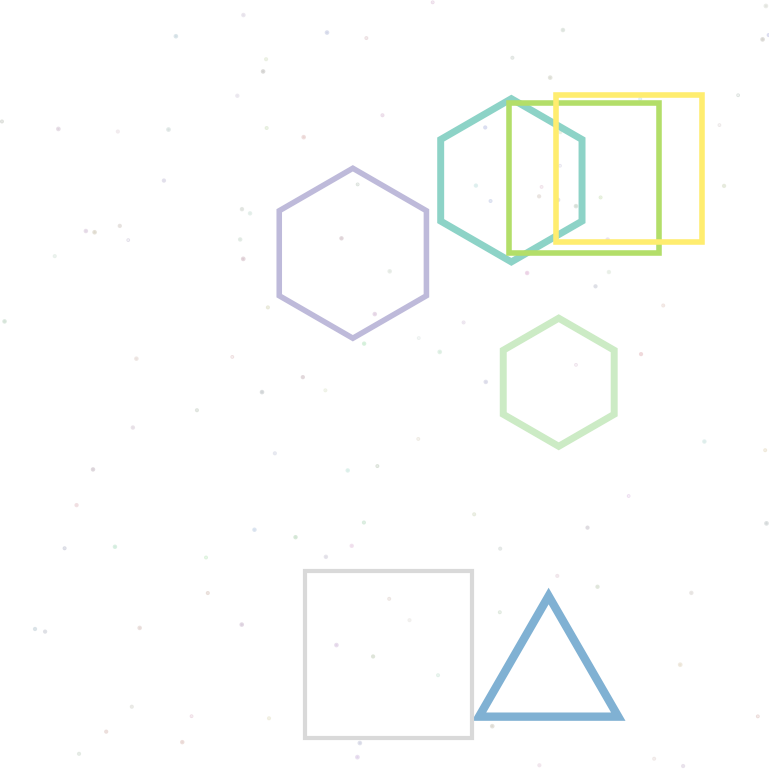[{"shape": "hexagon", "thickness": 2.5, "radius": 0.53, "center": [0.664, 0.766]}, {"shape": "hexagon", "thickness": 2, "radius": 0.55, "center": [0.458, 0.671]}, {"shape": "triangle", "thickness": 3, "radius": 0.52, "center": [0.713, 0.121]}, {"shape": "square", "thickness": 2, "radius": 0.49, "center": [0.759, 0.769]}, {"shape": "square", "thickness": 1.5, "radius": 0.54, "center": [0.504, 0.15]}, {"shape": "hexagon", "thickness": 2.5, "radius": 0.42, "center": [0.726, 0.504]}, {"shape": "square", "thickness": 2, "radius": 0.48, "center": [0.817, 0.781]}]